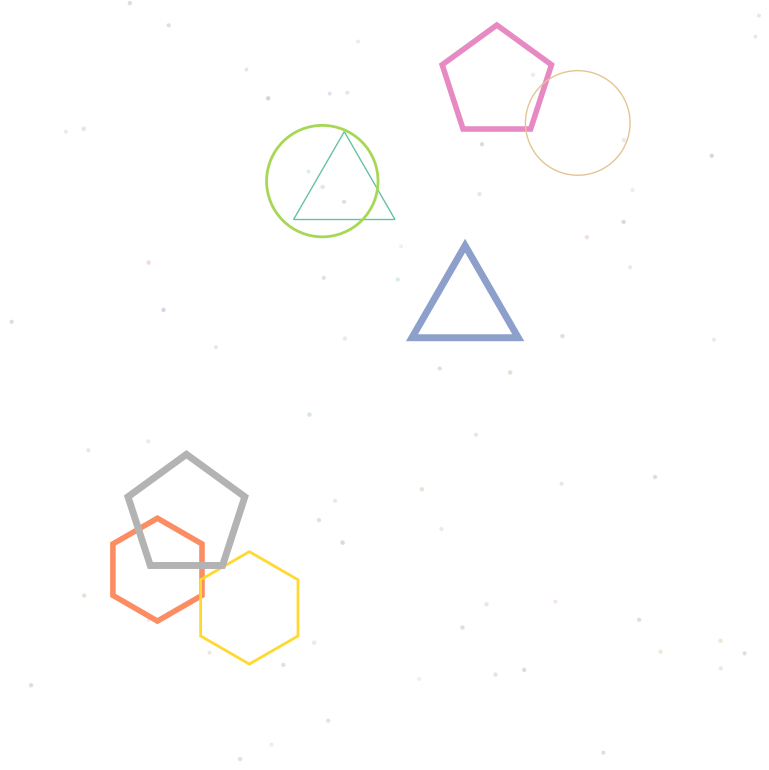[{"shape": "triangle", "thickness": 0.5, "radius": 0.38, "center": [0.447, 0.753]}, {"shape": "hexagon", "thickness": 2, "radius": 0.33, "center": [0.204, 0.26]}, {"shape": "triangle", "thickness": 2.5, "radius": 0.4, "center": [0.604, 0.601]}, {"shape": "pentagon", "thickness": 2, "radius": 0.37, "center": [0.645, 0.893]}, {"shape": "circle", "thickness": 1, "radius": 0.36, "center": [0.419, 0.765]}, {"shape": "hexagon", "thickness": 1, "radius": 0.37, "center": [0.324, 0.211]}, {"shape": "circle", "thickness": 0.5, "radius": 0.34, "center": [0.75, 0.84]}, {"shape": "pentagon", "thickness": 2.5, "radius": 0.4, "center": [0.242, 0.33]}]